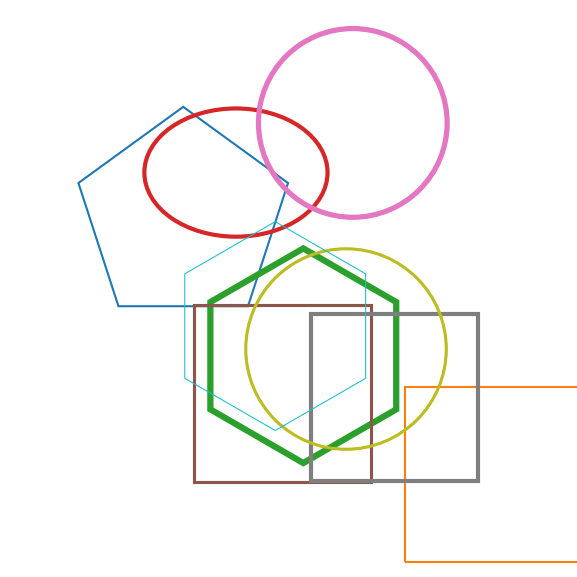[{"shape": "pentagon", "thickness": 1, "radius": 0.95, "center": [0.317, 0.623]}, {"shape": "square", "thickness": 1, "radius": 0.76, "center": [0.852, 0.177]}, {"shape": "hexagon", "thickness": 3, "radius": 0.93, "center": [0.525, 0.383]}, {"shape": "oval", "thickness": 2, "radius": 0.79, "center": [0.409, 0.7]}, {"shape": "square", "thickness": 1.5, "radius": 0.77, "center": [0.489, 0.318]}, {"shape": "circle", "thickness": 2.5, "radius": 0.82, "center": [0.611, 0.786]}, {"shape": "square", "thickness": 2, "radius": 0.72, "center": [0.684, 0.31]}, {"shape": "circle", "thickness": 1.5, "radius": 0.87, "center": [0.599, 0.395]}, {"shape": "hexagon", "thickness": 0.5, "radius": 0.9, "center": [0.477, 0.434]}]